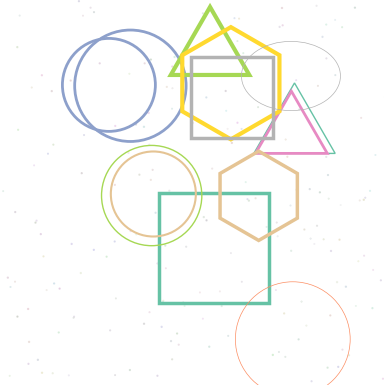[{"shape": "triangle", "thickness": 1, "radius": 0.61, "center": [0.765, 0.663]}, {"shape": "square", "thickness": 2.5, "radius": 0.72, "center": [0.555, 0.357]}, {"shape": "circle", "thickness": 0.5, "radius": 0.75, "center": [0.76, 0.119]}, {"shape": "circle", "thickness": 2, "radius": 0.6, "center": [0.283, 0.779]}, {"shape": "circle", "thickness": 2, "radius": 0.72, "center": [0.339, 0.777]}, {"shape": "triangle", "thickness": 2, "radius": 0.54, "center": [0.757, 0.655]}, {"shape": "circle", "thickness": 1, "radius": 0.65, "center": [0.394, 0.492]}, {"shape": "triangle", "thickness": 3, "radius": 0.59, "center": [0.546, 0.864]}, {"shape": "hexagon", "thickness": 3, "radius": 0.73, "center": [0.6, 0.784]}, {"shape": "circle", "thickness": 1.5, "radius": 0.55, "center": [0.398, 0.496]}, {"shape": "hexagon", "thickness": 2.5, "radius": 0.58, "center": [0.672, 0.491]}, {"shape": "square", "thickness": 2.5, "radius": 0.53, "center": [0.603, 0.746]}, {"shape": "oval", "thickness": 0.5, "radius": 0.64, "center": [0.756, 0.803]}]